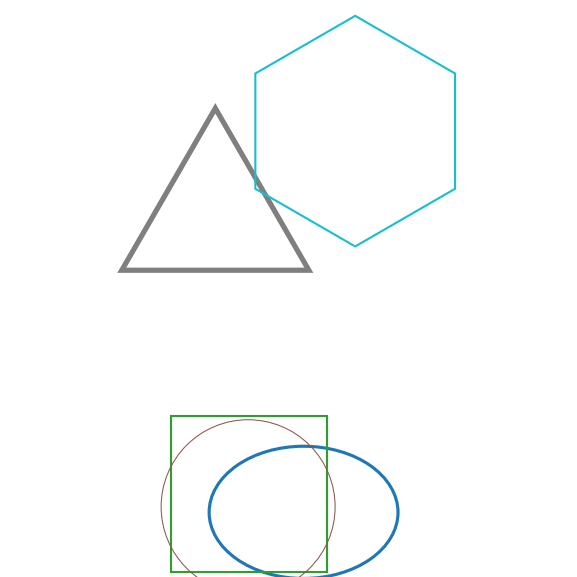[{"shape": "oval", "thickness": 1.5, "radius": 0.82, "center": [0.526, 0.112]}, {"shape": "square", "thickness": 1, "radius": 0.68, "center": [0.431, 0.144]}, {"shape": "circle", "thickness": 0.5, "radius": 0.75, "center": [0.43, 0.122]}, {"shape": "triangle", "thickness": 2.5, "radius": 0.93, "center": [0.373, 0.625]}, {"shape": "hexagon", "thickness": 1, "radius": 1.0, "center": [0.615, 0.772]}]